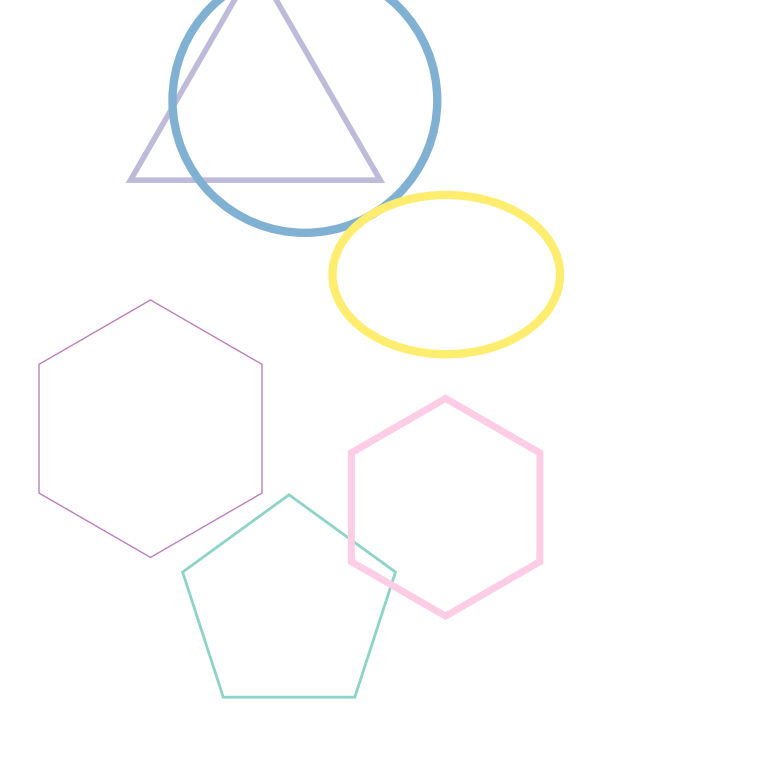[{"shape": "pentagon", "thickness": 1, "radius": 0.73, "center": [0.375, 0.212]}, {"shape": "triangle", "thickness": 2, "radius": 0.94, "center": [0.332, 0.86]}, {"shape": "circle", "thickness": 3, "radius": 0.86, "center": [0.396, 0.87]}, {"shape": "hexagon", "thickness": 2.5, "radius": 0.71, "center": [0.579, 0.341]}, {"shape": "hexagon", "thickness": 0.5, "radius": 0.84, "center": [0.195, 0.443]}, {"shape": "oval", "thickness": 3, "radius": 0.74, "center": [0.58, 0.643]}]